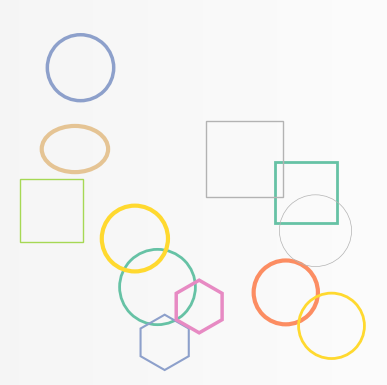[{"shape": "circle", "thickness": 2, "radius": 0.49, "center": [0.406, 0.254]}, {"shape": "square", "thickness": 2, "radius": 0.4, "center": [0.789, 0.501]}, {"shape": "circle", "thickness": 3, "radius": 0.41, "center": [0.737, 0.241]}, {"shape": "hexagon", "thickness": 1.5, "radius": 0.36, "center": [0.425, 0.111]}, {"shape": "circle", "thickness": 2.5, "radius": 0.43, "center": [0.208, 0.824]}, {"shape": "hexagon", "thickness": 2.5, "radius": 0.34, "center": [0.514, 0.204]}, {"shape": "square", "thickness": 1, "radius": 0.41, "center": [0.132, 0.454]}, {"shape": "circle", "thickness": 3, "radius": 0.43, "center": [0.348, 0.38]}, {"shape": "circle", "thickness": 2, "radius": 0.42, "center": [0.855, 0.154]}, {"shape": "oval", "thickness": 3, "radius": 0.43, "center": [0.193, 0.613]}, {"shape": "circle", "thickness": 0.5, "radius": 0.47, "center": [0.814, 0.401]}, {"shape": "square", "thickness": 1, "radius": 0.49, "center": [0.63, 0.586]}]